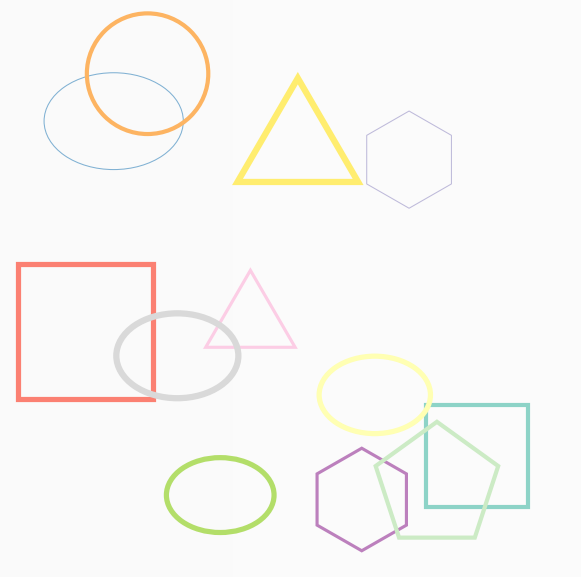[{"shape": "square", "thickness": 2, "radius": 0.44, "center": [0.82, 0.209]}, {"shape": "oval", "thickness": 2.5, "radius": 0.48, "center": [0.645, 0.315]}, {"shape": "hexagon", "thickness": 0.5, "radius": 0.42, "center": [0.704, 0.723]}, {"shape": "square", "thickness": 2.5, "radius": 0.58, "center": [0.147, 0.425]}, {"shape": "oval", "thickness": 0.5, "radius": 0.6, "center": [0.196, 0.789]}, {"shape": "circle", "thickness": 2, "radius": 0.52, "center": [0.254, 0.872]}, {"shape": "oval", "thickness": 2.5, "radius": 0.46, "center": [0.379, 0.142]}, {"shape": "triangle", "thickness": 1.5, "radius": 0.44, "center": [0.431, 0.442]}, {"shape": "oval", "thickness": 3, "radius": 0.52, "center": [0.305, 0.383]}, {"shape": "hexagon", "thickness": 1.5, "radius": 0.44, "center": [0.622, 0.134]}, {"shape": "pentagon", "thickness": 2, "radius": 0.55, "center": [0.752, 0.158]}, {"shape": "triangle", "thickness": 3, "radius": 0.6, "center": [0.512, 0.744]}]